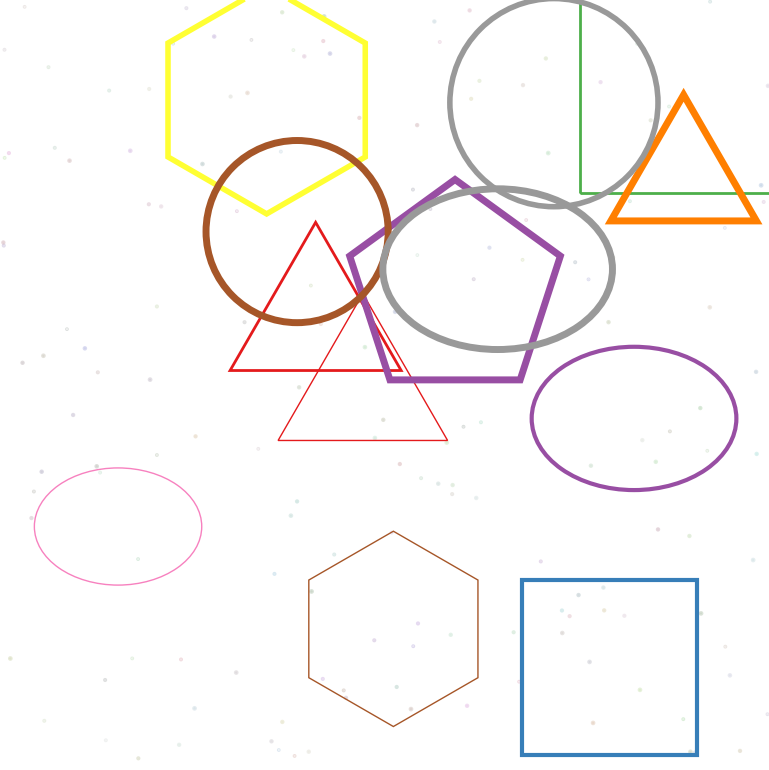[{"shape": "triangle", "thickness": 1, "radius": 0.64, "center": [0.41, 0.583]}, {"shape": "triangle", "thickness": 0.5, "radius": 0.64, "center": [0.471, 0.492]}, {"shape": "square", "thickness": 1.5, "radius": 0.57, "center": [0.792, 0.133]}, {"shape": "square", "thickness": 1, "radius": 0.72, "center": [0.899, 0.895]}, {"shape": "pentagon", "thickness": 2.5, "radius": 0.72, "center": [0.591, 0.623]}, {"shape": "oval", "thickness": 1.5, "radius": 0.66, "center": [0.823, 0.457]}, {"shape": "triangle", "thickness": 2.5, "radius": 0.55, "center": [0.888, 0.768]}, {"shape": "hexagon", "thickness": 2, "radius": 0.74, "center": [0.346, 0.87]}, {"shape": "circle", "thickness": 2.5, "radius": 0.59, "center": [0.386, 0.699]}, {"shape": "hexagon", "thickness": 0.5, "radius": 0.63, "center": [0.511, 0.183]}, {"shape": "oval", "thickness": 0.5, "radius": 0.54, "center": [0.153, 0.316]}, {"shape": "oval", "thickness": 2.5, "radius": 0.75, "center": [0.646, 0.65]}, {"shape": "circle", "thickness": 2, "radius": 0.68, "center": [0.719, 0.867]}]